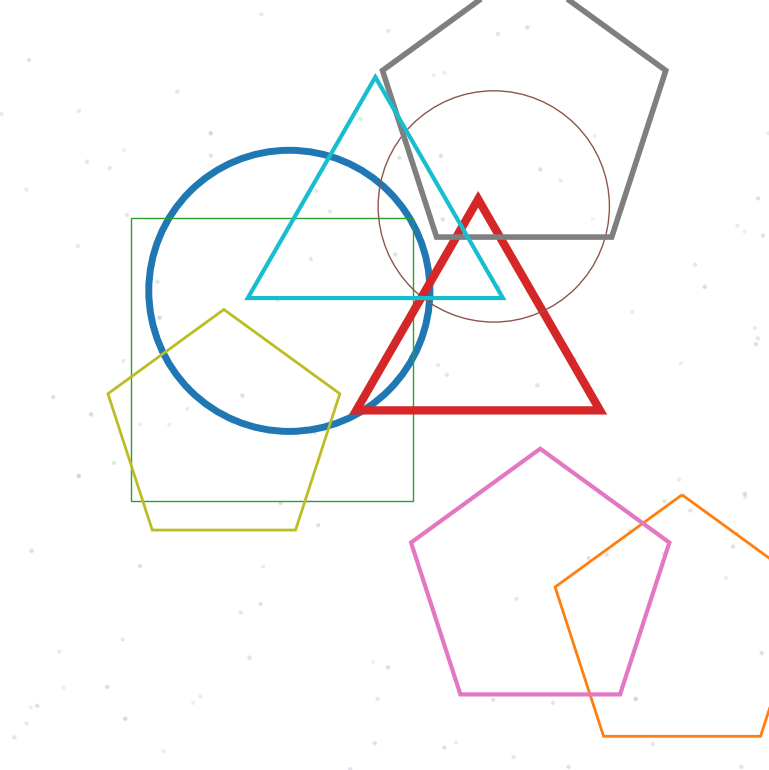[{"shape": "circle", "thickness": 2.5, "radius": 0.91, "center": [0.376, 0.622]}, {"shape": "pentagon", "thickness": 1, "radius": 0.87, "center": [0.886, 0.184]}, {"shape": "square", "thickness": 0.5, "radius": 0.92, "center": [0.353, 0.533]}, {"shape": "triangle", "thickness": 3, "radius": 0.91, "center": [0.621, 0.558]}, {"shape": "circle", "thickness": 0.5, "radius": 0.75, "center": [0.641, 0.732]}, {"shape": "pentagon", "thickness": 1.5, "radius": 0.88, "center": [0.702, 0.241]}, {"shape": "pentagon", "thickness": 2, "radius": 0.97, "center": [0.681, 0.849]}, {"shape": "pentagon", "thickness": 1, "radius": 0.79, "center": [0.291, 0.44]}, {"shape": "triangle", "thickness": 1.5, "radius": 0.96, "center": [0.487, 0.709]}]